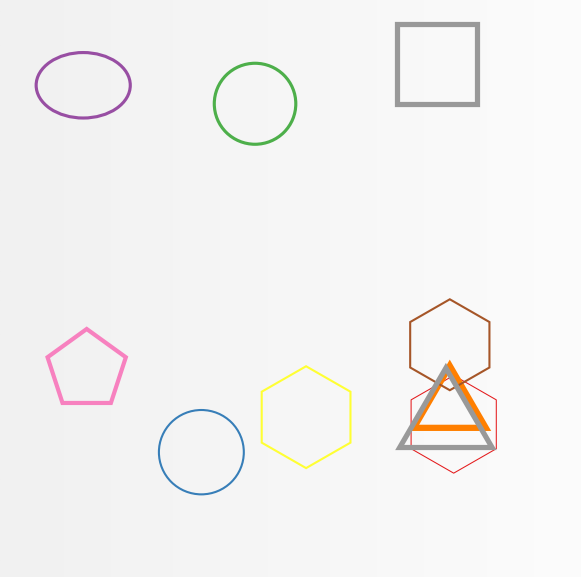[{"shape": "hexagon", "thickness": 0.5, "radius": 0.42, "center": [0.781, 0.264]}, {"shape": "circle", "thickness": 1, "radius": 0.37, "center": [0.346, 0.216]}, {"shape": "circle", "thickness": 1.5, "radius": 0.35, "center": [0.439, 0.819]}, {"shape": "oval", "thickness": 1.5, "radius": 0.4, "center": [0.143, 0.851]}, {"shape": "triangle", "thickness": 3, "radius": 0.36, "center": [0.774, 0.294]}, {"shape": "hexagon", "thickness": 1, "radius": 0.44, "center": [0.527, 0.277]}, {"shape": "hexagon", "thickness": 1, "radius": 0.39, "center": [0.774, 0.402]}, {"shape": "pentagon", "thickness": 2, "radius": 0.35, "center": [0.149, 0.359]}, {"shape": "triangle", "thickness": 2.5, "radius": 0.46, "center": [0.767, 0.27]}, {"shape": "square", "thickness": 2.5, "radius": 0.34, "center": [0.751, 0.888]}]